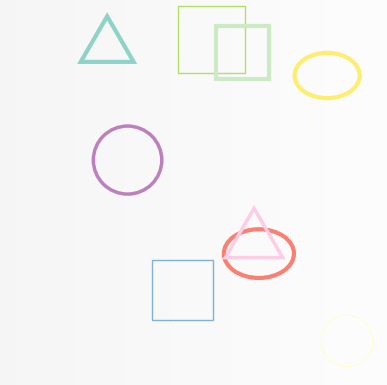[{"shape": "triangle", "thickness": 3, "radius": 0.39, "center": [0.277, 0.879]}, {"shape": "circle", "thickness": 0.5, "radius": 0.33, "center": [0.895, 0.115]}, {"shape": "oval", "thickness": 3, "radius": 0.45, "center": [0.668, 0.341]}, {"shape": "square", "thickness": 1, "radius": 0.39, "center": [0.472, 0.247]}, {"shape": "square", "thickness": 1, "radius": 0.43, "center": [0.546, 0.898]}, {"shape": "triangle", "thickness": 2.5, "radius": 0.43, "center": [0.656, 0.374]}, {"shape": "circle", "thickness": 2.5, "radius": 0.44, "center": [0.329, 0.584]}, {"shape": "square", "thickness": 3, "radius": 0.34, "center": [0.627, 0.864]}, {"shape": "oval", "thickness": 3, "radius": 0.42, "center": [0.844, 0.804]}]